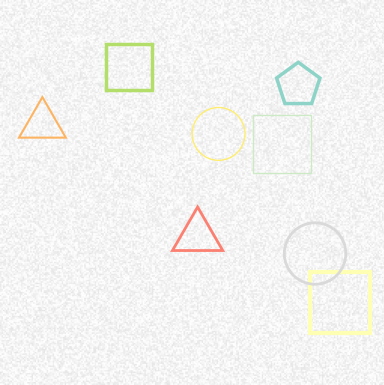[{"shape": "pentagon", "thickness": 2.5, "radius": 0.3, "center": [0.775, 0.779]}, {"shape": "square", "thickness": 3, "radius": 0.39, "center": [0.883, 0.214]}, {"shape": "triangle", "thickness": 2, "radius": 0.38, "center": [0.513, 0.387]}, {"shape": "triangle", "thickness": 1.5, "radius": 0.35, "center": [0.11, 0.678]}, {"shape": "square", "thickness": 2.5, "radius": 0.3, "center": [0.335, 0.825]}, {"shape": "circle", "thickness": 2, "radius": 0.4, "center": [0.818, 0.342]}, {"shape": "square", "thickness": 1, "radius": 0.38, "center": [0.731, 0.625]}, {"shape": "circle", "thickness": 1, "radius": 0.34, "center": [0.568, 0.652]}]